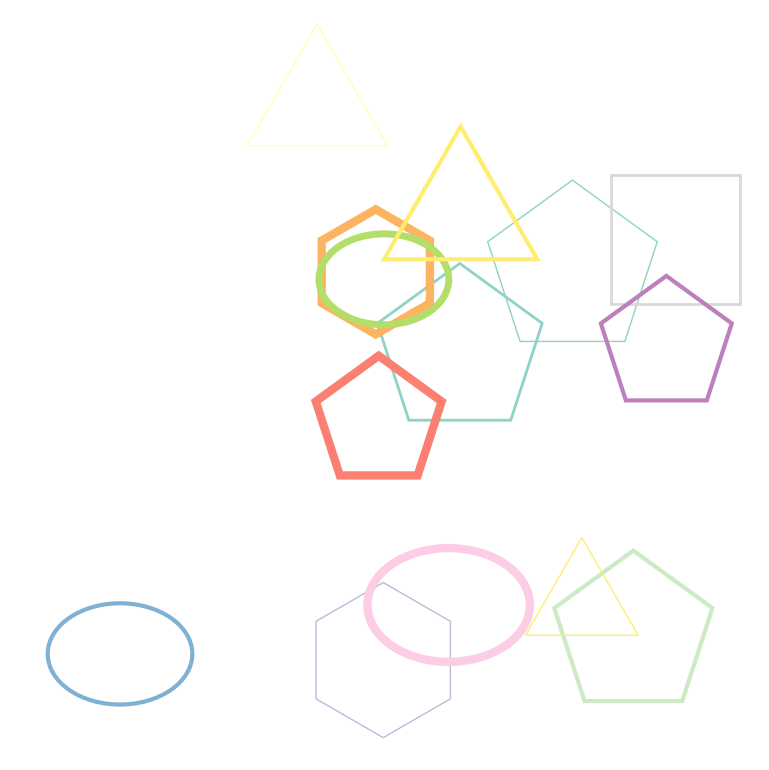[{"shape": "pentagon", "thickness": 1, "radius": 0.56, "center": [0.597, 0.545]}, {"shape": "pentagon", "thickness": 0.5, "radius": 0.58, "center": [0.743, 0.65]}, {"shape": "triangle", "thickness": 0.5, "radius": 0.53, "center": [0.412, 0.863]}, {"shape": "hexagon", "thickness": 0.5, "radius": 0.5, "center": [0.498, 0.143]}, {"shape": "pentagon", "thickness": 3, "radius": 0.43, "center": [0.492, 0.452]}, {"shape": "oval", "thickness": 1.5, "radius": 0.47, "center": [0.156, 0.151]}, {"shape": "hexagon", "thickness": 3, "radius": 0.41, "center": [0.488, 0.647]}, {"shape": "oval", "thickness": 2.5, "radius": 0.42, "center": [0.499, 0.637]}, {"shape": "oval", "thickness": 3, "radius": 0.53, "center": [0.583, 0.214]}, {"shape": "square", "thickness": 1, "radius": 0.42, "center": [0.877, 0.688]}, {"shape": "pentagon", "thickness": 1.5, "radius": 0.45, "center": [0.865, 0.552]}, {"shape": "pentagon", "thickness": 1.5, "radius": 0.54, "center": [0.823, 0.177]}, {"shape": "triangle", "thickness": 1.5, "radius": 0.57, "center": [0.598, 0.721]}, {"shape": "triangle", "thickness": 0.5, "radius": 0.42, "center": [0.756, 0.217]}]